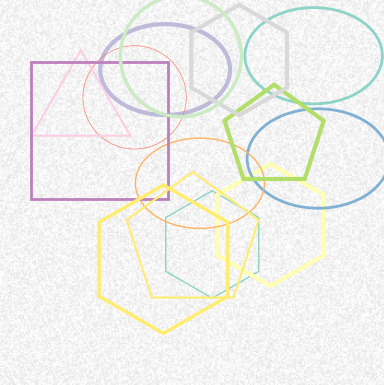[{"shape": "oval", "thickness": 2, "radius": 0.89, "center": [0.815, 0.855]}, {"shape": "hexagon", "thickness": 1, "radius": 0.7, "center": [0.551, 0.365]}, {"shape": "hexagon", "thickness": 3, "radius": 0.79, "center": [0.703, 0.416]}, {"shape": "oval", "thickness": 3, "radius": 0.84, "center": [0.429, 0.819]}, {"shape": "circle", "thickness": 0.5, "radius": 0.67, "center": [0.35, 0.747]}, {"shape": "oval", "thickness": 2, "radius": 0.92, "center": [0.826, 0.588]}, {"shape": "oval", "thickness": 1, "radius": 0.84, "center": [0.519, 0.524]}, {"shape": "pentagon", "thickness": 3, "radius": 0.68, "center": [0.712, 0.645]}, {"shape": "triangle", "thickness": 1.5, "radius": 0.74, "center": [0.21, 0.722]}, {"shape": "hexagon", "thickness": 3, "radius": 0.72, "center": [0.621, 0.844]}, {"shape": "square", "thickness": 2, "radius": 0.89, "center": [0.259, 0.661]}, {"shape": "circle", "thickness": 2.5, "radius": 0.79, "center": [0.47, 0.854]}, {"shape": "pentagon", "thickness": 1.5, "radius": 0.9, "center": [0.5, 0.373]}, {"shape": "hexagon", "thickness": 2.5, "radius": 0.96, "center": [0.425, 0.327]}]